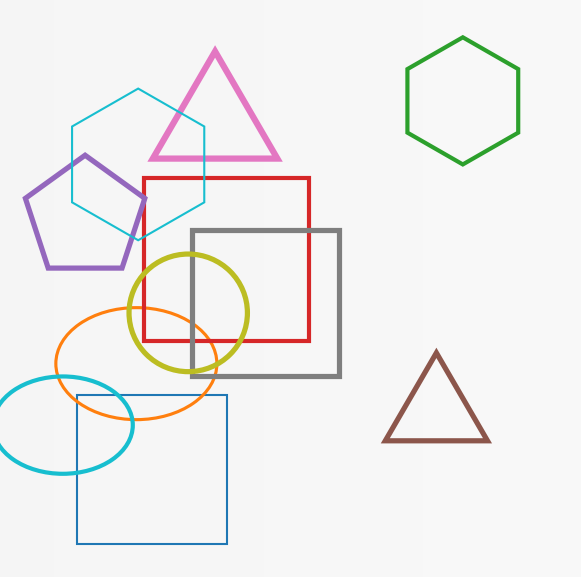[{"shape": "square", "thickness": 1, "radius": 0.65, "center": [0.261, 0.186]}, {"shape": "oval", "thickness": 1.5, "radius": 0.69, "center": [0.235, 0.369]}, {"shape": "hexagon", "thickness": 2, "radius": 0.55, "center": [0.796, 0.824]}, {"shape": "square", "thickness": 2, "radius": 0.71, "center": [0.39, 0.55]}, {"shape": "pentagon", "thickness": 2.5, "radius": 0.54, "center": [0.146, 0.622]}, {"shape": "triangle", "thickness": 2.5, "radius": 0.51, "center": [0.751, 0.287]}, {"shape": "triangle", "thickness": 3, "radius": 0.62, "center": [0.37, 0.786]}, {"shape": "square", "thickness": 2.5, "radius": 0.63, "center": [0.457, 0.475]}, {"shape": "circle", "thickness": 2.5, "radius": 0.51, "center": [0.324, 0.457]}, {"shape": "hexagon", "thickness": 1, "radius": 0.66, "center": [0.238, 0.714]}, {"shape": "oval", "thickness": 2, "radius": 0.6, "center": [0.108, 0.263]}]